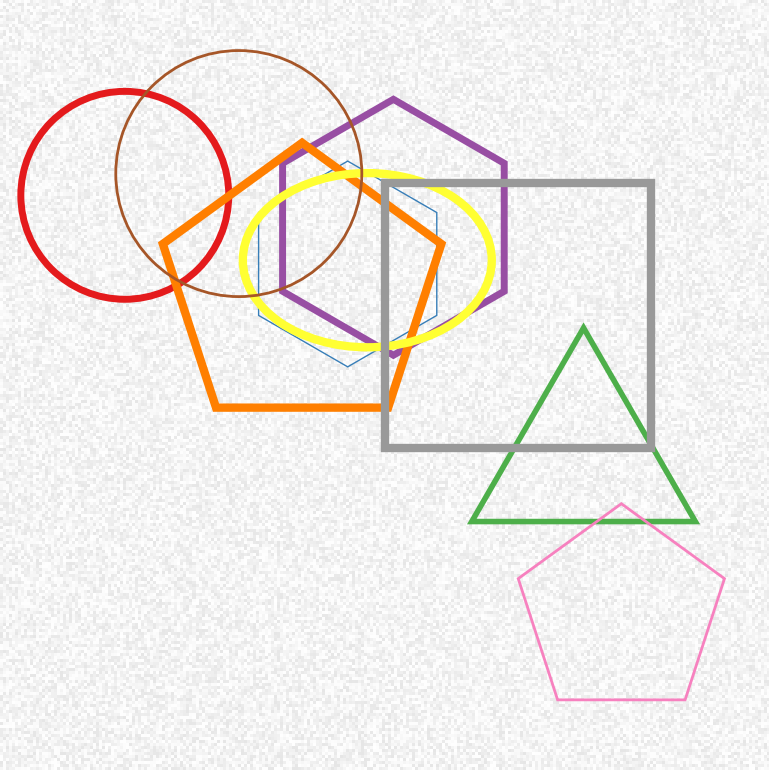[{"shape": "circle", "thickness": 2.5, "radius": 0.68, "center": [0.162, 0.746]}, {"shape": "hexagon", "thickness": 0.5, "radius": 0.67, "center": [0.452, 0.657]}, {"shape": "triangle", "thickness": 2, "radius": 0.84, "center": [0.758, 0.406]}, {"shape": "hexagon", "thickness": 2.5, "radius": 0.83, "center": [0.511, 0.705]}, {"shape": "pentagon", "thickness": 3, "radius": 0.95, "center": [0.392, 0.624]}, {"shape": "oval", "thickness": 3, "radius": 0.81, "center": [0.477, 0.662]}, {"shape": "circle", "thickness": 1, "radius": 0.8, "center": [0.31, 0.775]}, {"shape": "pentagon", "thickness": 1, "radius": 0.7, "center": [0.807, 0.205]}, {"shape": "square", "thickness": 3, "radius": 0.86, "center": [0.673, 0.59]}]